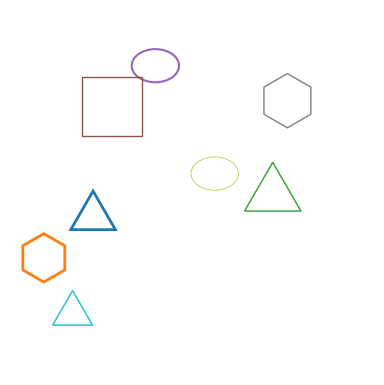[{"shape": "triangle", "thickness": 2, "radius": 0.33, "center": [0.242, 0.437]}, {"shape": "hexagon", "thickness": 2, "radius": 0.31, "center": [0.114, 0.33]}, {"shape": "triangle", "thickness": 1, "radius": 0.42, "center": [0.708, 0.494]}, {"shape": "oval", "thickness": 1.5, "radius": 0.31, "center": [0.404, 0.829]}, {"shape": "square", "thickness": 1, "radius": 0.38, "center": [0.291, 0.723]}, {"shape": "hexagon", "thickness": 1, "radius": 0.35, "center": [0.747, 0.739]}, {"shape": "oval", "thickness": 0.5, "radius": 0.31, "center": [0.558, 0.549]}, {"shape": "triangle", "thickness": 1, "radius": 0.3, "center": [0.189, 0.185]}]